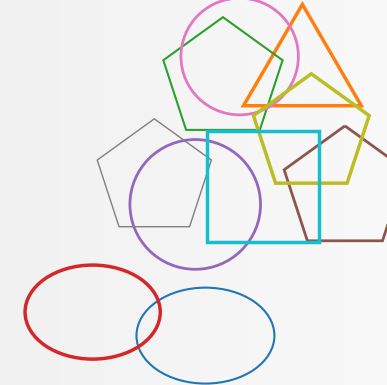[{"shape": "oval", "thickness": 1.5, "radius": 0.89, "center": [0.53, 0.128]}, {"shape": "triangle", "thickness": 2.5, "radius": 0.88, "center": [0.78, 0.813]}, {"shape": "pentagon", "thickness": 1.5, "radius": 0.81, "center": [0.575, 0.794]}, {"shape": "oval", "thickness": 2.5, "radius": 0.87, "center": [0.239, 0.189]}, {"shape": "circle", "thickness": 2, "radius": 0.84, "center": [0.504, 0.469]}, {"shape": "pentagon", "thickness": 2, "radius": 0.82, "center": [0.89, 0.508]}, {"shape": "circle", "thickness": 2, "radius": 0.76, "center": [0.618, 0.853]}, {"shape": "pentagon", "thickness": 1, "radius": 0.77, "center": [0.398, 0.536]}, {"shape": "pentagon", "thickness": 2.5, "radius": 0.79, "center": [0.803, 0.651]}, {"shape": "square", "thickness": 2.5, "radius": 0.72, "center": [0.679, 0.515]}]